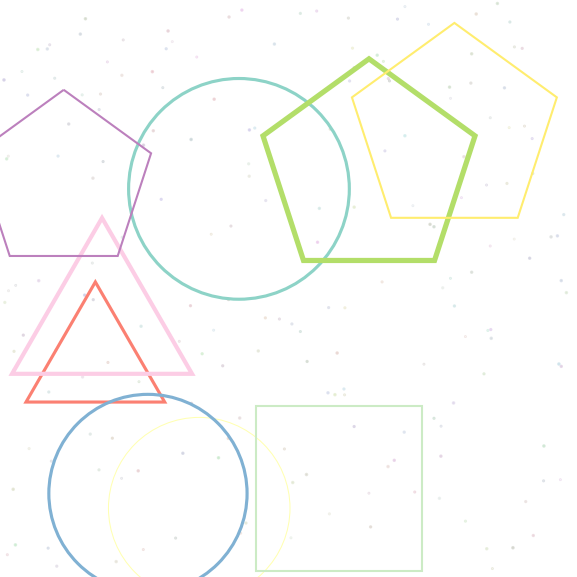[{"shape": "circle", "thickness": 1.5, "radius": 0.96, "center": [0.414, 0.672]}, {"shape": "circle", "thickness": 0.5, "radius": 0.79, "center": [0.345, 0.119]}, {"shape": "triangle", "thickness": 1.5, "radius": 0.69, "center": [0.165, 0.372]}, {"shape": "circle", "thickness": 1.5, "radius": 0.86, "center": [0.256, 0.145]}, {"shape": "pentagon", "thickness": 2.5, "radius": 0.97, "center": [0.639, 0.704]}, {"shape": "triangle", "thickness": 2, "radius": 0.9, "center": [0.177, 0.442]}, {"shape": "pentagon", "thickness": 1, "radius": 0.8, "center": [0.11, 0.685]}, {"shape": "square", "thickness": 1, "radius": 0.72, "center": [0.587, 0.153]}, {"shape": "pentagon", "thickness": 1, "radius": 0.93, "center": [0.787, 0.773]}]